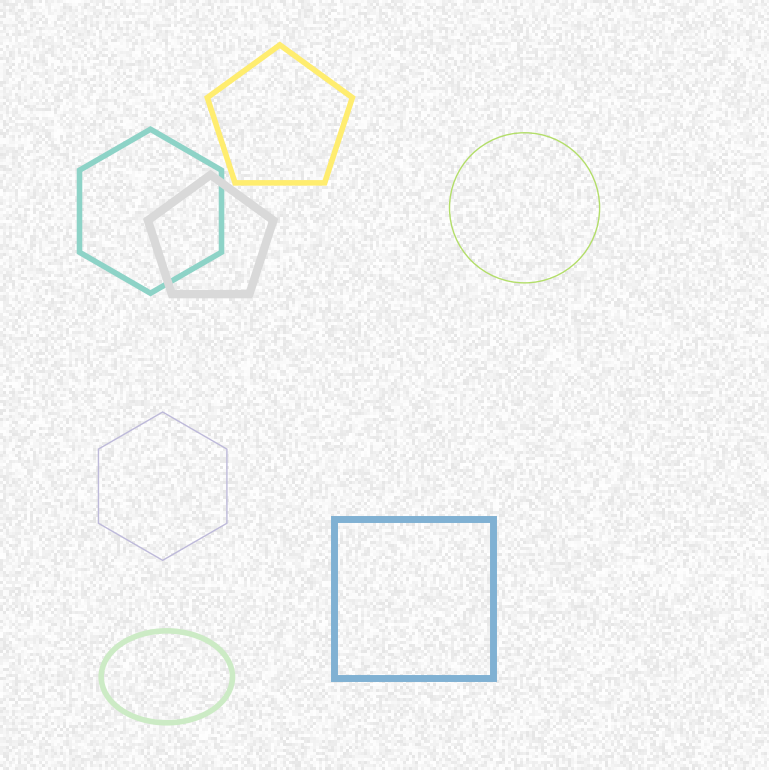[{"shape": "hexagon", "thickness": 2, "radius": 0.53, "center": [0.195, 0.726]}, {"shape": "hexagon", "thickness": 0.5, "radius": 0.48, "center": [0.211, 0.369]}, {"shape": "square", "thickness": 2.5, "radius": 0.52, "center": [0.537, 0.222]}, {"shape": "circle", "thickness": 0.5, "radius": 0.49, "center": [0.681, 0.73]}, {"shape": "pentagon", "thickness": 3, "radius": 0.43, "center": [0.274, 0.687]}, {"shape": "oval", "thickness": 2, "radius": 0.43, "center": [0.217, 0.121]}, {"shape": "pentagon", "thickness": 2, "radius": 0.5, "center": [0.363, 0.843]}]